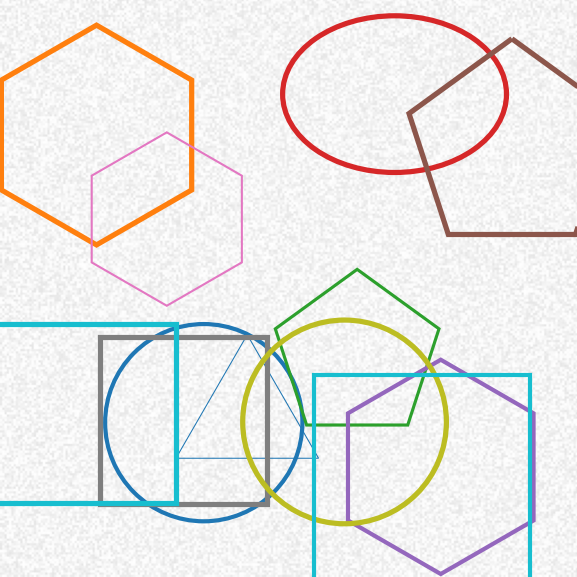[{"shape": "triangle", "thickness": 0.5, "radius": 0.71, "center": [0.428, 0.277]}, {"shape": "circle", "thickness": 2, "radius": 0.85, "center": [0.353, 0.267]}, {"shape": "hexagon", "thickness": 2.5, "radius": 0.95, "center": [0.167, 0.765]}, {"shape": "pentagon", "thickness": 1.5, "radius": 0.74, "center": [0.618, 0.384]}, {"shape": "oval", "thickness": 2.5, "radius": 0.97, "center": [0.683, 0.836]}, {"shape": "hexagon", "thickness": 2, "radius": 0.93, "center": [0.763, 0.191]}, {"shape": "pentagon", "thickness": 2.5, "radius": 0.94, "center": [0.886, 0.745]}, {"shape": "hexagon", "thickness": 1, "radius": 0.75, "center": [0.289, 0.62]}, {"shape": "square", "thickness": 2.5, "radius": 0.72, "center": [0.318, 0.271]}, {"shape": "circle", "thickness": 2.5, "radius": 0.88, "center": [0.597, 0.269]}, {"shape": "square", "thickness": 2.5, "radius": 0.78, "center": [0.151, 0.283]}, {"shape": "square", "thickness": 2, "radius": 0.94, "center": [0.731, 0.162]}]